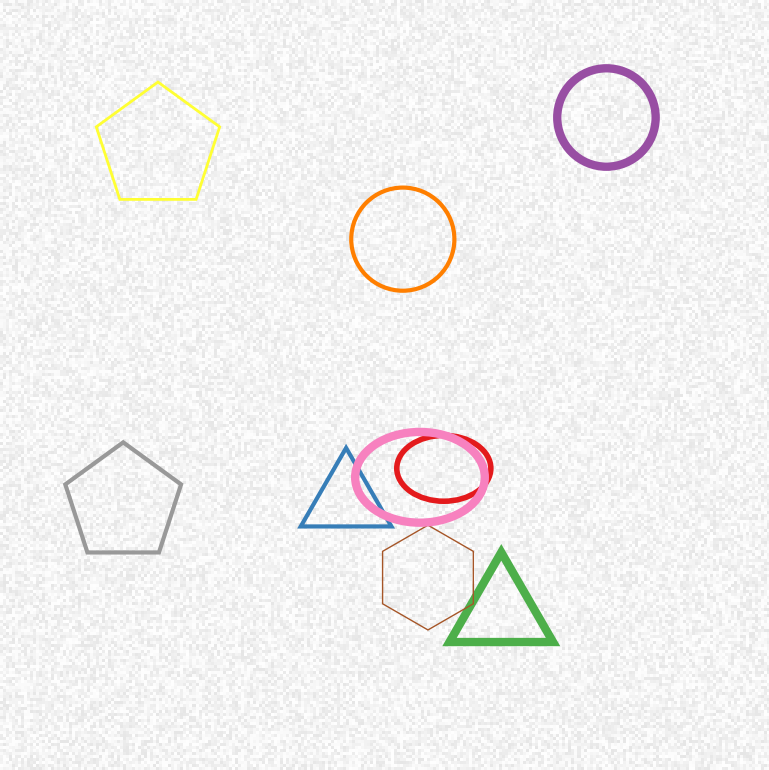[{"shape": "oval", "thickness": 2, "radius": 0.31, "center": [0.576, 0.392]}, {"shape": "triangle", "thickness": 1.5, "radius": 0.34, "center": [0.449, 0.35]}, {"shape": "triangle", "thickness": 3, "radius": 0.39, "center": [0.651, 0.205]}, {"shape": "circle", "thickness": 3, "radius": 0.32, "center": [0.788, 0.847]}, {"shape": "circle", "thickness": 1.5, "radius": 0.33, "center": [0.523, 0.689]}, {"shape": "pentagon", "thickness": 1, "radius": 0.42, "center": [0.205, 0.809]}, {"shape": "hexagon", "thickness": 0.5, "radius": 0.34, "center": [0.556, 0.25]}, {"shape": "oval", "thickness": 3, "radius": 0.42, "center": [0.545, 0.38]}, {"shape": "pentagon", "thickness": 1.5, "radius": 0.4, "center": [0.16, 0.346]}]